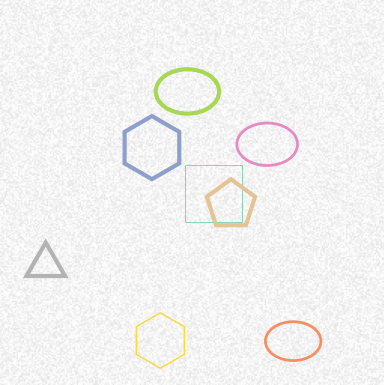[{"shape": "square", "thickness": 0.5, "radius": 0.37, "center": [0.553, 0.497]}, {"shape": "oval", "thickness": 2, "radius": 0.36, "center": [0.762, 0.114]}, {"shape": "hexagon", "thickness": 3, "radius": 0.41, "center": [0.395, 0.617]}, {"shape": "oval", "thickness": 2, "radius": 0.39, "center": [0.694, 0.625]}, {"shape": "oval", "thickness": 3, "radius": 0.41, "center": [0.487, 0.763]}, {"shape": "hexagon", "thickness": 1, "radius": 0.36, "center": [0.416, 0.116]}, {"shape": "pentagon", "thickness": 3, "radius": 0.33, "center": [0.6, 0.468]}, {"shape": "triangle", "thickness": 3, "radius": 0.29, "center": [0.119, 0.312]}]